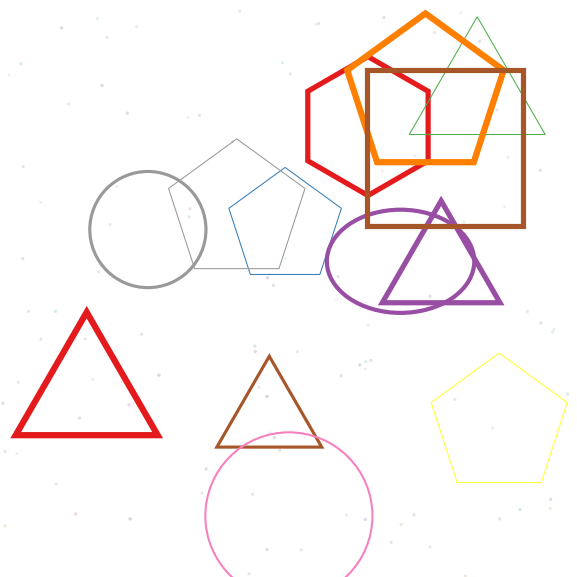[{"shape": "hexagon", "thickness": 2.5, "radius": 0.6, "center": [0.637, 0.781]}, {"shape": "triangle", "thickness": 3, "radius": 0.71, "center": [0.15, 0.317]}, {"shape": "pentagon", "thickness": 0.5, "radius": 0.51, "center": [0.494, 0.607]}, {"shape": "triangle", "thickness": 0.5, "radius": 0.68, "center": [0.826, 0.834]}, {"shape": "triangle", "thickness": 2.5, "radius": 0.59, "center": [0.764, 0.534]}, {"shape": "oval", "thickness": 2, "radius": 0.64, "center": [0.694, 0.547]}, {"shape": "pentagon", "thickness": 3, "radius": 0.71, "center": [0.737, 0.834]}, {"shape": "pentagon", "thickness": 0.5, "radius": 0.62, "center": [0.864, 0.264]}, {"shape": "square", "thickness": 2.5, "radius": 0.67, "center": [0.77, 0.743]}, {"shape": "triangle", "thickness": 1.5, "radius": 0.52, "center": [0.466, 0.277]}, {"shape": "circle", "thickness": 1, "radius": 0.72, "center": [0.5, 0.106]}, {"shape": "circle", "thickness": 1.5, "radius": 0.5, "center": [0.256, 0.602]}, {"shape": "pentagon", "thickness": 0.5, "radius": 0.62, "center": [0.41, 0.634]}]